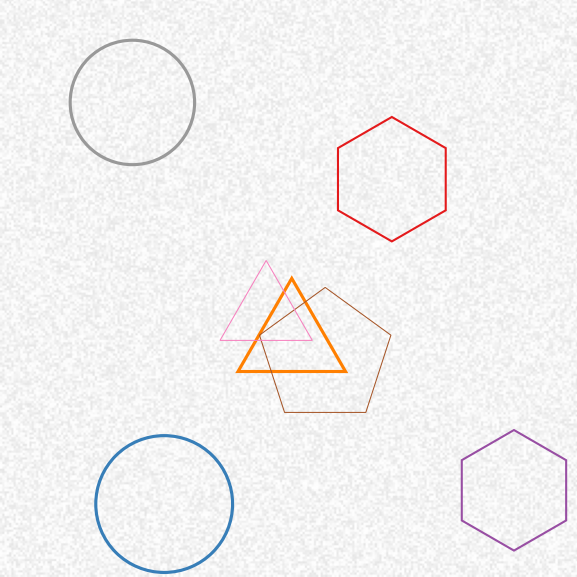[{"shape": "hexagon", "thickness": 1, "radius": 0.54, "center": [0.679, 0.689]}, {"shape": "circle", "thickness": 1.5, "radius": 0.59, "center": [0.284, 0.126]}, {"shape": "hexagon", "thickness": 1, "radius": 0.52, "center": [0.89, 0.15]}, {"shape": "triangle", "thickness": 1.5, "radius": 0.54, "center": [0.505, 0.41]}, {"shape": "pentagon", "thickness": 0.5, "radius": 0.6, "center": [0.563, 0.382]}, {"shape": "triangle", "thickness": 0.5, "radius": 0.46, "center": [0.461, 0.456]}, {"shape": "circle", "thickness": 1.5, "radius": 0.54, "center": [0.229, 0.822]}]